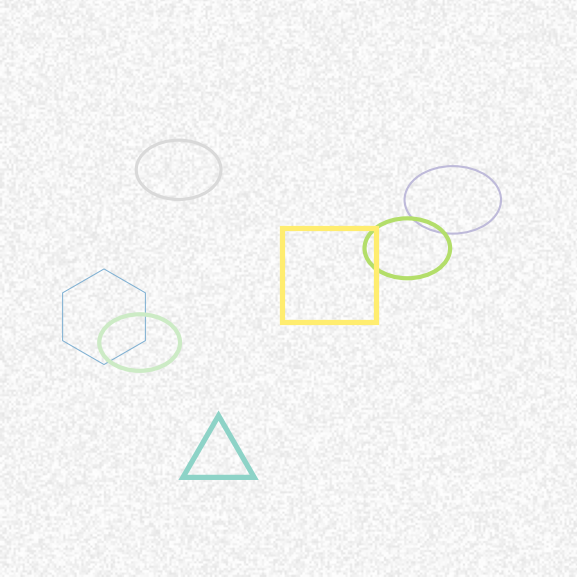[{"shape": "triangle", "thickness": 2.5, "radius": 0.36, "center": [0.378, 0.208]}, {"shape": "oval", "thickness": 1, "radius": 0.42, "center": [0.784, 0.653]}, {"shape": "hexagon", "thickness": 0.5, "radius": 0.41, "center": [0.18, 0.451]}, {"shape": "oval", "thickness": 2, "radius": 0.37, "center": [0.705, 0.569]}, {"shape": "oval", "thickness": 1.5, "radius": 0.37, "center": [0.309, 0.705]}, {"shape": "oval", "thickness": 2, "radius": 0.35, "center": [0.242, 0.406]}, {"shape": "square", "thickness": 2.5, "radius": 0.4, "center": [0.569, 0.523]}]